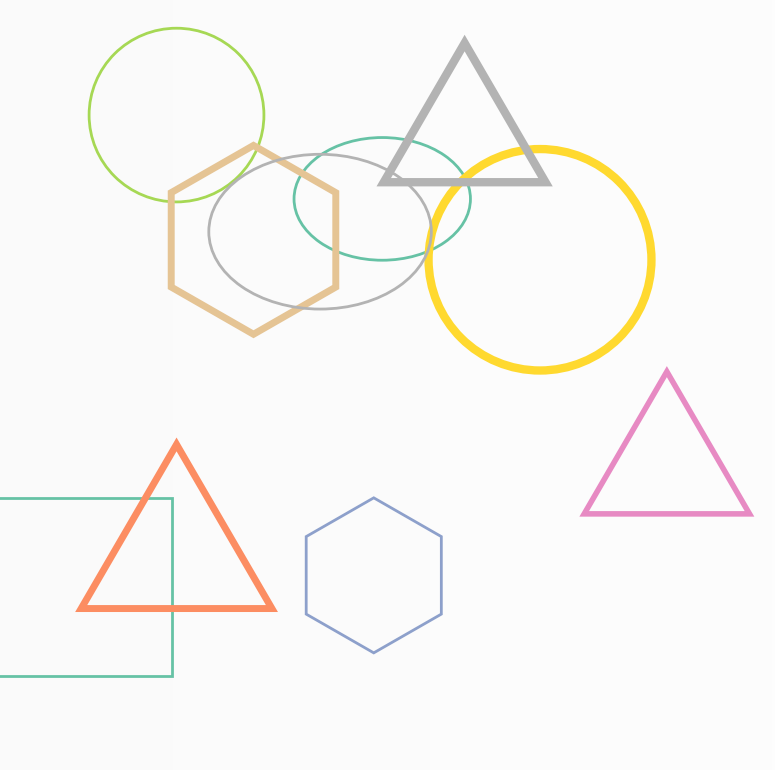[{"shape": "oval", "thickness": 1, "radius": 0.57, "center": [0.493, 0.742]}, {"shape": "square", "thickness": 1, "radius": 0.58, "center": [0.106, 0.238]}, {"shape": "triangle", "thickness": 2.5, "radius": 0.71, "center": [0.228, 0.281]}, {"shape": "hexagon", "thickness": 1, "radius": 0.5, "center": [0.482, 0.253]}, {"shape": "triangle", "thickness": 2, "radius": 0.62, "center": [0.86, 0.394]}, {"shape": "circle", "thickness": 1, "radius": 0.56, "center": [0.228, 0.851]}, {"shape": "circle", "thickness": 3, "radius": 0.72, "center": [0.697, 0.663]}, {"shape": "hexagon", "thickness": 2.5, "radius": 0.61, "center": [0.327, 0.689]}, {"shape": "triangle", "thickness": 3, "radius": 0.6, "center": [0.6, 0.824]}, {"shape": "oval", "thickness": 1, "radius": 0.72, "center": [0.413, 0.699]}]